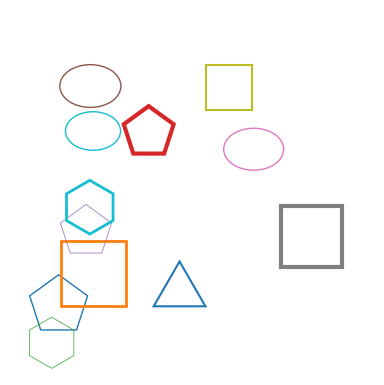[{"shape": "triangle", "thickness": 1.5, "radius": 0.39, "center": [0.466, 0.243]}, {"shape": "pentagon", "thickness": 1, "radius": 0.4, "center": [0.152, 0.207]}, {"shape": "square", "thickness": 2, "radius": 0.42, "center": [0.243, 0.289]}, {"shape": "hexagon", "thickness": 0.5, "radius": 0.33, "center": [0.134, 0.11]}, {"shape": "pentagon", "thickness": 3, "radius": 0.34, "center": [0.386, 0.656]}, {"shape": "pentagon", "thickness": 0.5, "radius": 0.35, "center": [0.223, 0.399]}, {"shape": "oval", "thickness": 1, "radius": 0.4, "center": [0.235, 0.777]}, {"shape": "oval", "thickness": 1, "radius": 0.39, "center": [0.659, 0.612]}, {"shape": "square", "thickness": 3, "radius": 0.4, "center": [0.809, 0.386]}, {"shape": "square", "thickness": 1.5, "radius": 0.29, "center": [0.595, 0.773]}, {"shape": "hexagon", "thickness": 2, "radius": 0.35, "center": [0.233, 0.462]}, {"shape": "oval", "thickness": 1, "radius": 0.36, "center": [0.242, 0.66]}]